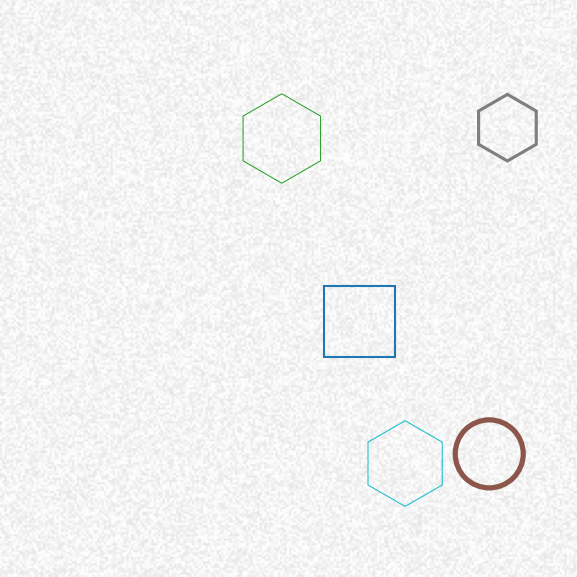[{"shape": "square", "thickness": 1, "radius": 0.31, "center": [0.623, 0.442]}, {"shape": "hexagon", "thickness": 0.5, "radius": 0.39, "center": [0.488, 0.759]}, {"shape": "circle", "thickness": 2.5, "radius": 0.29, "center": [0.847, 0.213]}, {"shape": "hexagon", "thickness": 1.5, "radius": 0.29, "center": [0.879, 0.778]}, {"shape": "hexagon", "thickness": 0.5, "radius": 0.37, "center": [0.702, 0.196]}]